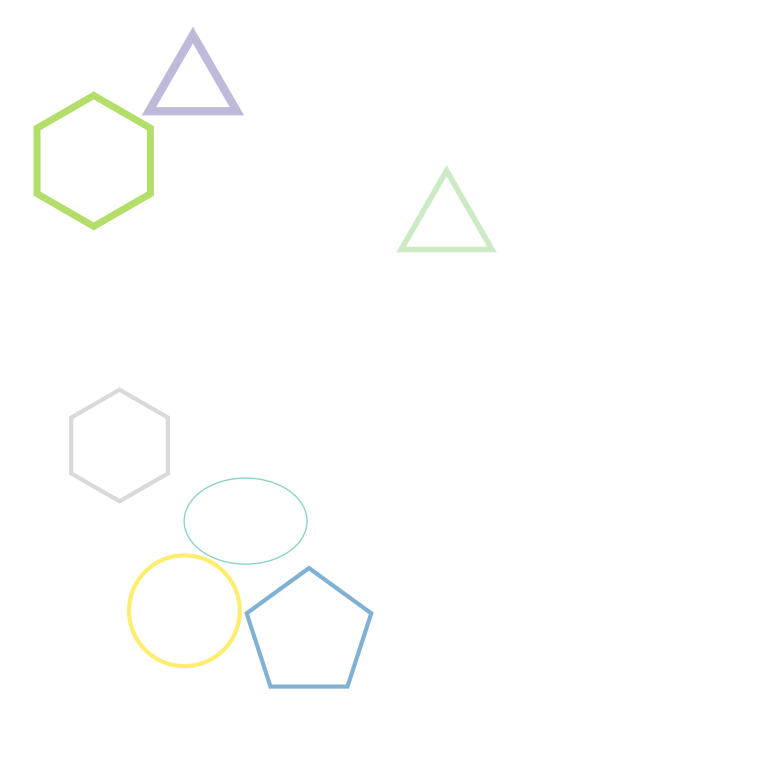[{"shape": "oval", "thickness": 0.5, "radius": 0.4, "center": [0.319, 0.323]}, {"shape": "triangle", "thickness": 3, "radius": 0.33, "center": [0.251, 0.888]}, {"shape": "pentagon", "thickness": 1.5, "radius": 0.43, "center": [0.401, 0.177]}, {"shape": "hexagon", "thickness": 2.5, "radius": 0.43, "center": [0.122, 0.791]}, {"shape": "hexagon", "thickness": 1.5, "radius": 0.36, "center": [0.155, 0.421]}, {"shape": "triangle", "thickness": 2, "radius": 0.34, "center": [0.58, 0.71]}, {"shape": "circle", "thickness": 1.5, "radius": 0.36, "center": [0.239, 0.207]}]